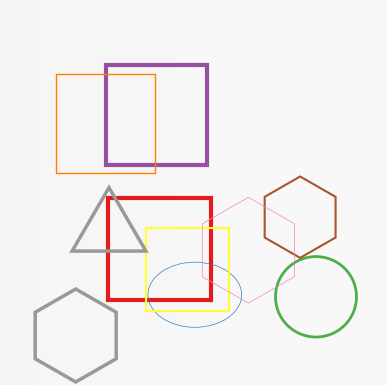[{"shape": "square", "thickness": 3, "radius": 0.67, "center": [0.413, 0.353]}, {"shape": "oval", "thickness": 0.5, "radius": 0.6, "center": [0.503, 0.234]}, {"shape": "circle", "thickness": 2, "radius": 0.52, "center": [0.815, 0.229]}, {"shape": "square", "thickness": 3, "radius": 0.65, "center": [0.403, 0.702]}, {"shape": "square", "thickness": 1, "radius": 0.64, "center": [0.272, 0.68]}, {"shape": "square", "thickness": 1.5, "radius": 0.54, "center": [0.483, 0.3]}, {"shape": "hexagon", "thickness": 1.5, "radius": 0.53, "center": [0.775, 0.436]}, {"shape": "hexagon", "thickness": 0.5, "radius": 0.69, "center": [0.641, 0.35]}, {"shape": "triangle", "thickness": 2.5, "radius": 0.55, "center": [0.281, 0.403]}, {"shape": "hexagon", "thickness": 2.5, "radius": 0.6, "center": [0.195, 0.129]}]